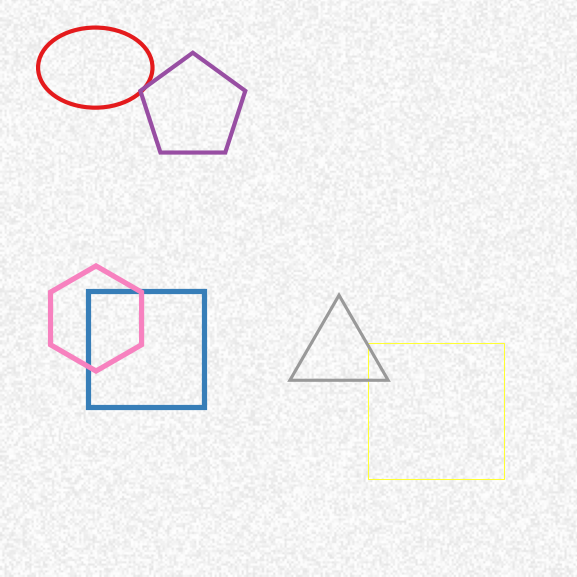[{"shape": "oval", "thickness": 2, "radius": 0.5, "center": [0.165, 0.882]}, {"shape": "square", "thickness": 2.5, "radius": 0.5, "center": [0.253, 0.395]}, {"shape": "pentagon", "thickness": 2, "radius": 0.48, "center": [0.334, 0.812]}, {"shape": "square", "thickness": 0.5, "radius": 0.59, "center": [0.755, 0.288]}, {"shape": "hexagon", "thickness": 2.5, "radius": 0.46, "center": [0.166, 0.448]}, {"shape": "triangle", "thickness": 1.5, "radius": 0.49, "center": [0.587, 0.39]}]